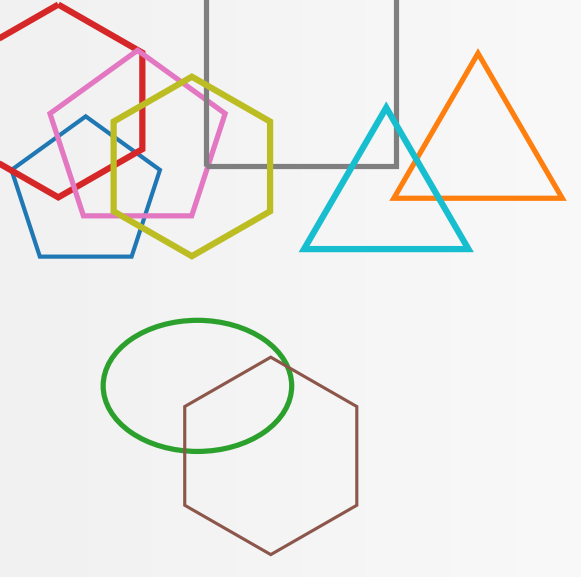[{"shape": "pentagon", "thickness": 2, "radius": 0.67, "center": [0.147, 0.663]}, {"shape": "triangle", "thickness": 2.5, "radius": 0.84, "center": [0.822, 0.739]}, {"shape": "oval", "thickness": 2.5, "radius": 0.81, "center": [0.34, 0.331]}, {"shape": "hexagon", "thickness": 3, "radius": 0.83, "center": [0.1, 0.824]}, {"shape": "hexagon", "thickness": 1.5, "radius": 0.85, "center": [0.466, 0.21]}, {"shape": "pentagon", "thickness": 2.5, "radius": 0.79, "center": [0.237, 0.754]}, {"shape": "square", "thickness": 2.5, "radius": 0.82, "center": [0.518, 0.874]}, {"shape": "hexagon", "thickness": 3, "radius": 0.78, "center": [0.33, 0.711]}, {"shape": "triangle", "thickness": 3, "radius": 0.82, "center": [0.665, 0.649]}]